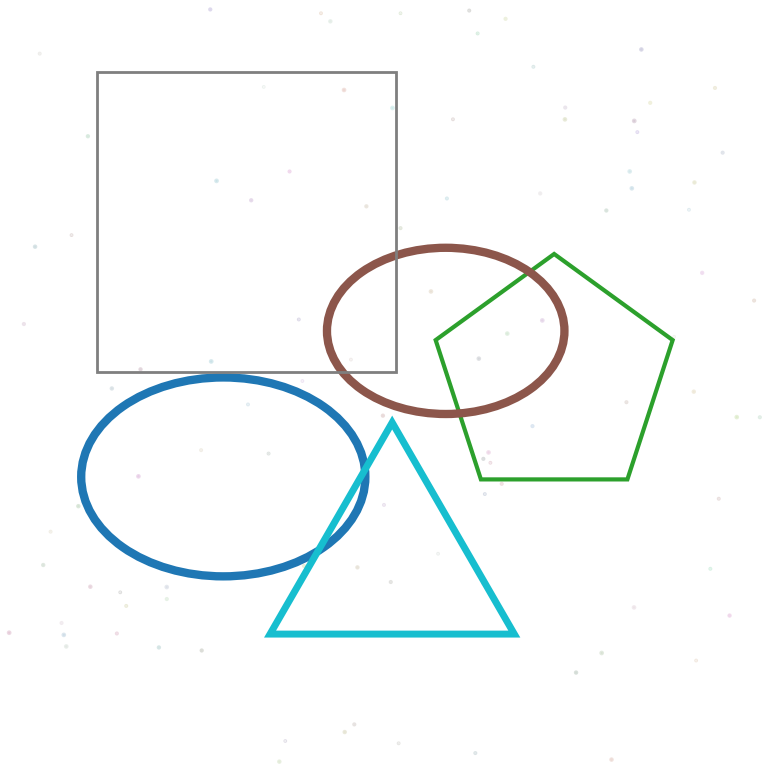[{"shape": "oval", "thickness": 3, "radius": 0.92, "center": [0.29, 0.381]}, {"shape": "pentagon", "thickness": 1.5, "radius": 0.81, "center": [0.72, 0.508]}, {"shape": "oval", "thickness": 3, "radius": 0.77, "center": [0.579, 0.57]}, {"shape": "square", "thickness": 1, "radius": 0.97, "center": [0.32, 0.712]}, {"shape": "triangle", "thickness": 2.5, "radius": 0.92, "center": [0.509, 0.268]}]